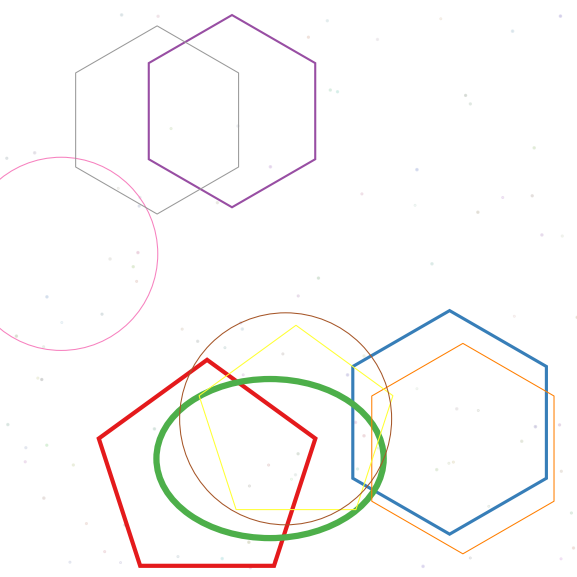[{"shape": "pentagon", "thickness": 2, "radius": 0.99, "center": [0.359, 0.179]}, {"shape": "hexagon", "thickness": 1.5, "radius": 0.97, "center": [0.779, 0.268]}, {"shape": "oval", "thickness": 3, "radius": 0.98, "center": [0.468, 0.205]}, {"shape": "hexagon", "thickness": 1, "radius": 0.83, "center": [0.402, 0.807]}, {"shape": "hexagon", "thickness": 0.5, "radius": 0.91, "center": [0.802, 0.222]}, {"shape": "pentagon", "thickness": 0.5, "radius": 0.88, "center": [0.513, 0.259]}, {"shape": "circle", "thickness": 0.5, "radius": 0.92, "center": [0.495, 0.274]}, {"shape": "circle", "thickness": 0.5, "radius": 0.84, "center": [0.106, 0.56]}, {"shape": "hexagon", "thickness": 0.5, "radius": 0.81, "center": [0.272, 0.791]}]